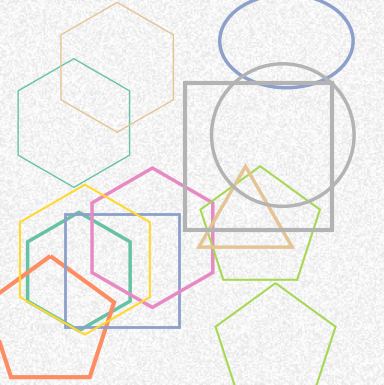[{"shape": "hexagon", "thickness": 2.5, "radius": 0.77, "center": [0.205, 0.295]}, {"shape": "hexagon", "thickness": 1, "radius": 0.84, "center": [0.192, 0.681]}, {"shape": "pentagon", "thickness": 3, "radius": 0.87, "center": [0.131, 0.161]}, {"shape": "oval", "thickness": 2.5, "radius": 0.87, "center": [0.744, 0.893]}, {"shape": "square", "thickness": 2, "radius": 0.74, "center": [0.316, 0.297]}, {"shape": "hexagon", "thickness": 2.5, "radius": 0.91, "center": [0.396, 0.383]}, {"shape": "pentagon", "thickness": 1.5, "radius": 0.82, "center": [0.716, 0.101]}, {"shape": "pentagon", "thickness": 1.5, "radius": 0.82, "center": [0.676, 0.405]}, {"shape": "hexagon", "thickness": 1.5, "radius": 0.97, "center": [0.221, 0.326]}, {"shape": "triangle", "thickness": 2.5, "radius": 0.7, "center": [0.638, 0.428]}, {"shape": "hexagon", "thickness": 1, "radius": 0.84, "center": [0.304, 0.825]}, {"shape": "circle", "thickness": 2.5, "radius": 0.93, "center": [0.735, 0.649]}, {"shape": "square", "thickness": 3, "radius": 0.96, "center": [0.671, 0.593]}]